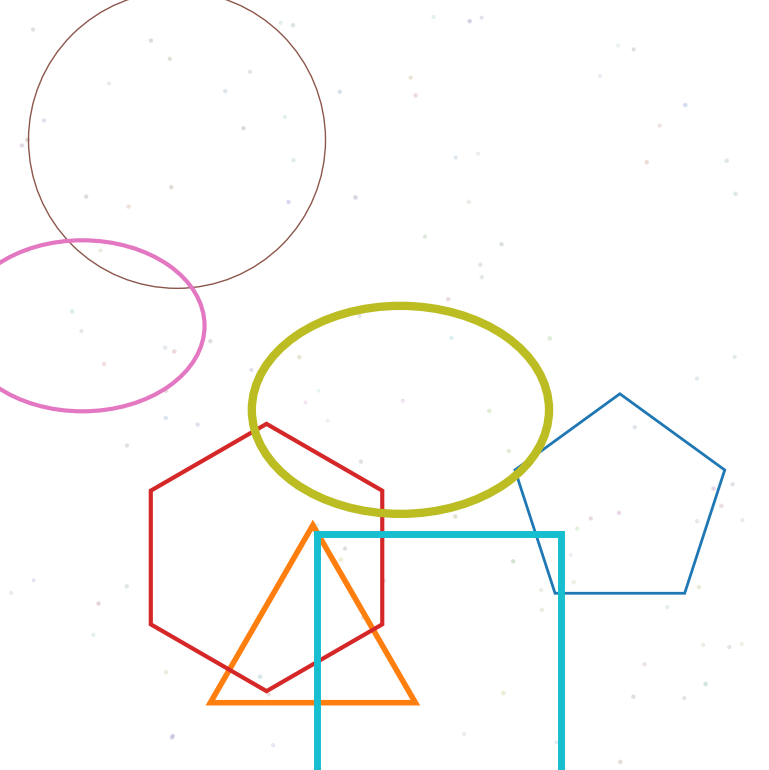[{"shape": "pentagon", "thickness": 1, "radius": 0.72, "center": [0.805, 0.345]}, {"shape": "triangle", "thickness": 2, "radius": 0.77, "center": [0.406, 0.164]}, {"shape": "hexagon", "thickness": 1.5, "radius": 0.87, "center": [0.346, 0.276]}, {"shape": "circle", "thickness": 0.5, "radius": 0.96, "center": [0.23, 0.818]}, {"shape": "oval", "thickness": 1.5, "radius": 0.79, "center": [0.107, 0.577]}, {"shape": "oval", "thickness": 3, "radius": 0.96, "center": [0.52, 0.468]}, {"shape": "square", "thickness": 2.5, "radius": 0.79, "center": [0.57, 0.149]}]